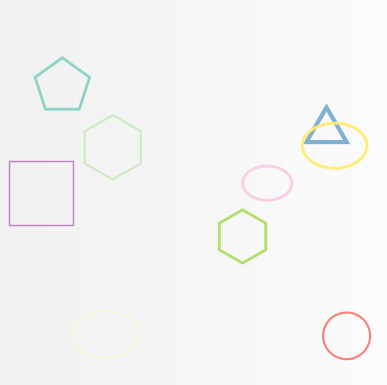[{"shape": "pentagon", "thickness": 2, "radius": 0.37, "center": [0.161, 0.776]}, {"shape": "oval", "thickness": 0.5, "radius": 0.43, "center": [0.273, 0.132]}, {"shape": "circle", "thickness": 1.5, "radius": 0.3, "center": [0.894, 0.128]}, {"shape": "triangle", "thickness": 3, "radius": 0.3, "center": [0.843, 0.661]}, {"shape": "hexagon", "thickness": 2, "radius": 0.35, "center": [0.626, 0.386]}, {"shape": "oval", "thickness": 2, "radius": 0.32, "center": [0.69, 0.524]}, {"shape": "square", "thickness": 1, "radius": 0.41, "center": [0.107, 0.499]}, {"shape": "hexagon", "thickness": 1.5, "radius": 0.42, "center": [0.291, 0.617]}, {"shape": "oval", "thickness": 2, "radius": 0.42, "center": [0.864, 0.622]}]